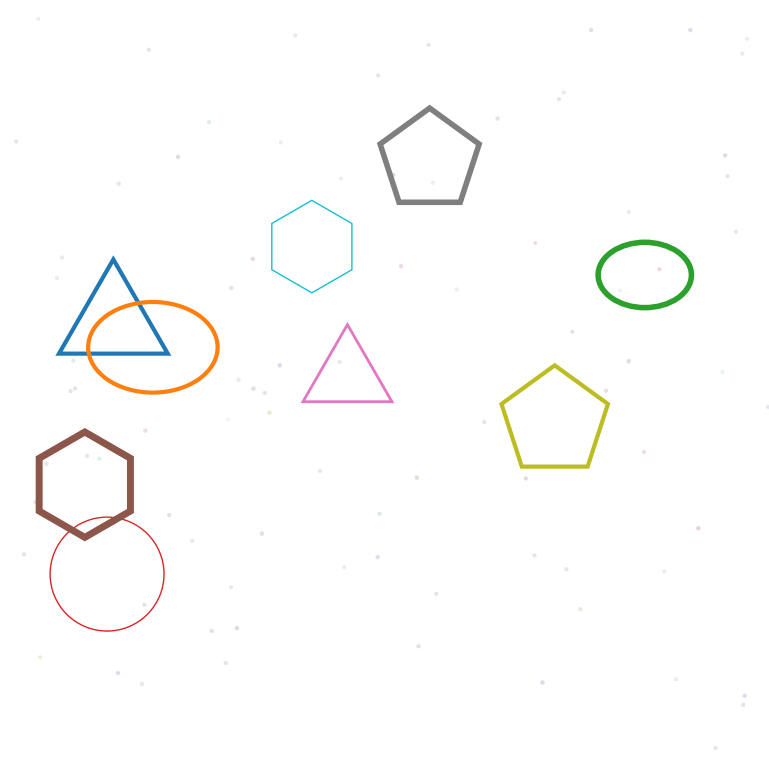[{"shape": "triangle", "thickness": 1.5, "radius": 0.41, "center": [0.147, 0.582]}, {"shape": "oval", "thickness": 1.5, "radius": 0.42, "center": [0.199, 0.549]}, {"shape": "oval", "thickness": 2, "radius": 0.3, "center": [0.837, 0.643]}, {"shape": "circle", "thickness": 0.5, "radius": 0.37, "center": [0.139, 0.254]}, {"shape": "hexagon", "thickness": 2.5, "radius": 0.34, "center": [0.11, 0.371]}, {"shape": "triangle", "thickness": 1, "radius": 0.33, "center": [0.451, 0.512]}, {"shape": "pentagon", "thickness": 2, "radius": 0.34, "center": [0.558, 0.792]}, {"shape": "pentagon", "thickness": 1.5, "radius": 0.36, "center": [0.72, 0.453]}, {"shape": "hexagon", "thickness": 0.5, "radius": 0.3, "center": [0.405, 0.68]}]